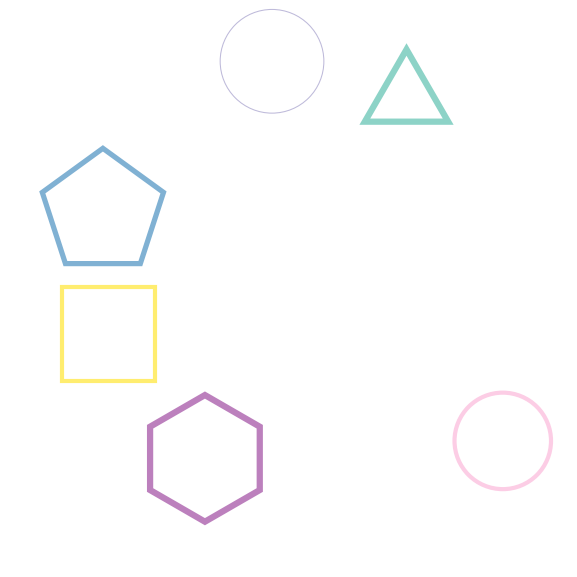[{"shape": "triangle", "thickness": 3, "radius": 0.42, "center": [0.704, 0.83]}, {"shape": "circle", "thickness": 0.5, "radius": 0.45, "center": [0.471, 0.893]}, {"shape": "pentagon", "thickness": 2.5, "radius": 0.55, "center": [0.178, 0.632]}, {"shape": "circle", "thickness": 2, "radius": 0.42, "center": [0.871, 0.236]}, {"shape": "hexagon", "thickness": 3, "radius": 0.55, "center": [0.355, 0.205]}, {"shape": "square", "thickness": 2, "radius": 0.41, "center": [0.188, 0.421]}]